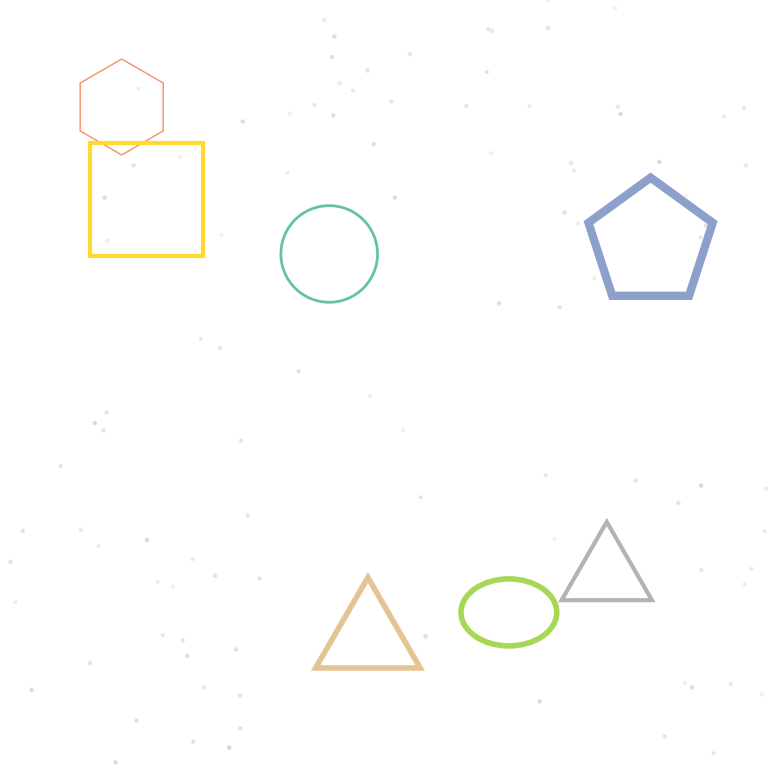[{"shape": "circle", "thickness": 1, "radius": 0.31, "center": [0.428, 0.67]}, {"shape": "hexagon", "thickness": 0.5, "radius": 0.31, "center": [0.158, 0.861]}, {"shape": "pentagon", "thickness": 3, "radius": 0.42, "center": [0.845, 0.684]}, {"shape": "oval", "thickness": 2, "radius": 0.31, "center": [0.661, 0.205]}, {"shape": "square", "thickness": 1.5, "radius": 0.37, "center": [0.19, 0.741]}, {"shape": "triangle", "thickness": 2, "radius": 0.39, "center": [0.478, 0.172]}, {"shape": "triangle", "thickness": 1.5, "radius": 0.34, "center": [0.788, 0.254]}]